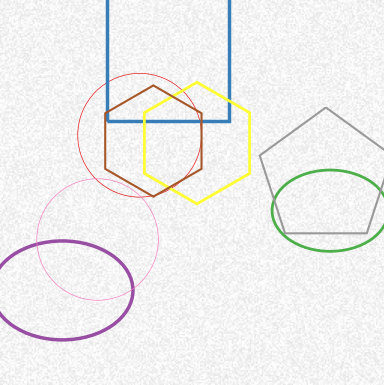[{"shape": "circle", "thickness": 0.5, "radius": 0.8, "center": [0.363, 0.649]}, {"shape": "square", "thickness": 2.5, "radius": 0.79, "center": [0.436, 0.845]}, {"shape": "oval", "thickness": 2, "radius": 0.75, "center": [0.858, 0.453]}, {"shape": "oval", "thickness": 2.5, "radius": 0.92, "center": [0.162, 0.246]}, {"shape": "hexagon", "thickness": 2, "radius": 0.79, "center": [0.512, 0.628]}, {"shape": "hexagon", "thickness": 1.5, "radius": 0.72, "center": [0.398, 0.634]}, {"shape": "circle", "thickness": 0.5, "radius": 0.79, "center": [0.253, 0.378]}, {"shape": "pentagon", "thickness": 1.5, "radius": 0.9, "center": [0.846, 0.54]}]